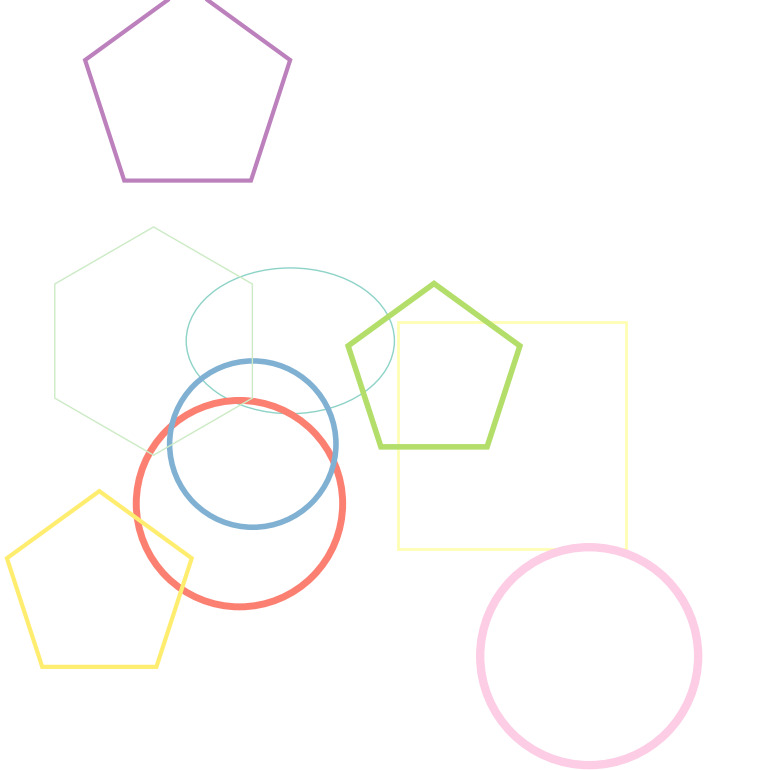[{"shape": "oval", "thickness": 0.5, "radius": 0.68, "center": [0.377, 0.557]}, {"shape": "square", "thickness": 1, "radius": 0.74, "center": [0.665, 0.435]}, {"shape": "circle", "thickness": 2.5, "radius": 0.67, "center": [0.311, 0.346]}, {"shape": "circle", "thickness": 2, "radius": 0.54, "center": [0.328, 0.423]}, {"shape": "pentagon", "thickness": 2, "radius": 0.59, "center": [0.564, 0.515]}, {"shape": "circle", "thickness": 3, "radius": 0.71, "center": [0.765, 0.148]}, {"shape": "pentagon", "thickness": 1.5, "radius": 0.7, "center": [0.244, 0.879]}, {"shape": "hexagon", "thickness": 0.5, "radius": 0.74, "center": [0.199, 0.557]}, {"shape": "pentagon", "thickness": 1.5, "radius": 0.63, "center": [0.129, 0.236]}]